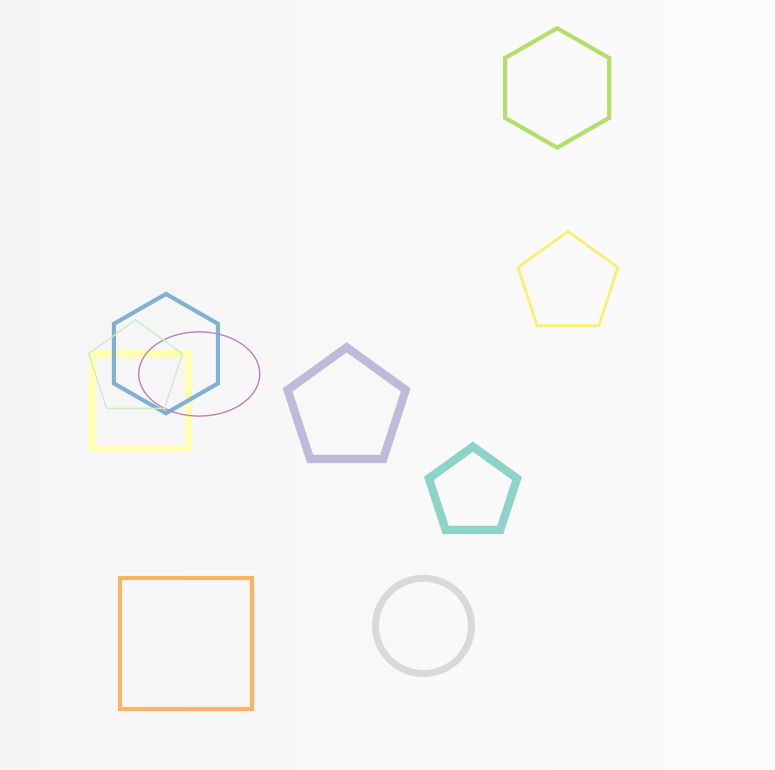[{"shape": "pentagon", "thickness": 3, "radius": 0.3, "center": [0.61, 0.36]}, {"shape": "square", "thickness": 2.5, "radius": 0.31, "center": [0.181, 0.48]}, {"shape": "pentagon", "thickness": 3, "radius": 0.4, "center": [0.447, 0.469]}, {"shape": "hexagon", "thickness": 1.5, "radius": 0.39, "center": [0.214, 0.541]}, {"shape": "square", "thickness": 1.5, "radius": 0.43, "center": [0.24, 0.164]}, {"shape": "hexagon", "thickness": 1.5, "radius": 0.39, "center": [0.719, 0.886]}, {"shape": "circle", "thickness": 2.5, "radius": 0.31, "center": [0.546, 0.187]}, {"shape": "oval", "thickness": 0.5, "radius": 0.39, "center": [0.257, 0.514]}, {"shape": "pentagon", "thickness": 0.5, "radius": 0.32, "center": [0.175, 0.521]}, {"shape": "pentagon", "thickness": 1, "radius": 0.34, "center": [0.733, 0.632]}]